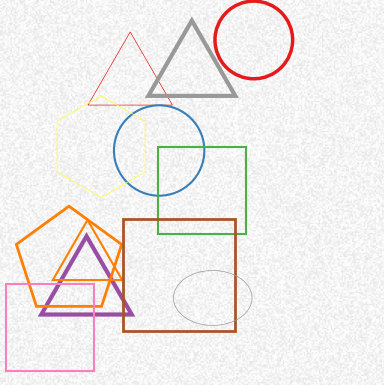[{"shape": "triangle", "thickness": 0.5, "radius": 0.63, "center": [0.338, 0.79]}, {"shape": "circle", "thickness": 2.5, "radius": 0.5, "center": [0.659, 0.896]}, {"shape": "circle", "thickness": 1.5, "radius": 0.59, "center": [0.413, 0.609]}, {"shape": "square", "thickness": 1.5, "radius": 0.57, "center": [0.524, 0.505]}, {"shape": "triangle", "thickness": 3, "radius": 0.68, "center": [0.225, 0.251]}, {"shape": "pentagon", "thickness": 2, "radius": 0.72, "center": [0.179, 0.321]}, {"shape": "triangle", "thickness": 1.5, "radius": 0.52, "center": [0.227, 0.325]}, {"shape": "hexagon", "thickness": 0.5, "radius": 0.66, "center": [0.263, 0.619]}, {"shape": "square", "thickness": 2, "radius": 0.73, "center": [0.464, 0.285]}, {"shape": "square", "thickness": 1.5, "radius": 0.57, "center": [0.13, 0.15]}, {"shape": "oval", "thickness": 0.5, "radius": 0.51, "center": [0.553, 0.226]}, {"shape": "triangle", "thickness": 3, "radius": 0.65, "center": [0.498, 0.816]}]